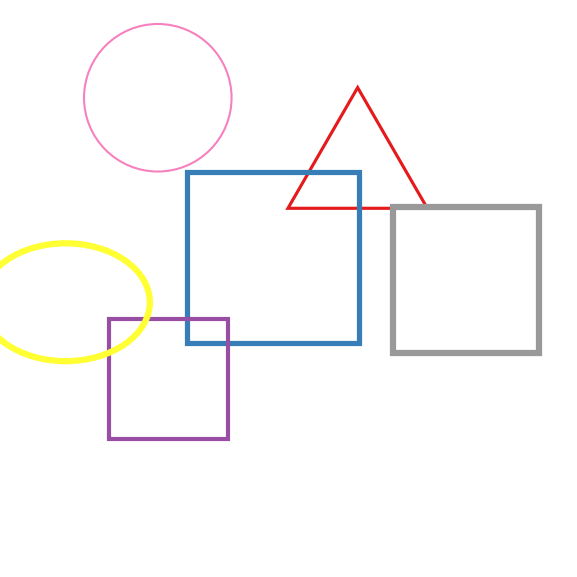[{"shape": "triangle", "thickness": 1.5, "radius": 0.7, "center": [0.619, 0.708]}, {"shape": "square", "thickness": 2.5, "radius": 0.74, "center": [0.473, 0.553]}, {"shape": "square", "thickness": 2, "radius": 0.52, "center": [0.292, 0.343]}, {"shape": "oval", "thickness": 3, "radius": 0.73, "center": [0.114, 0.476]}, {"shape": "circle", "thickness": 1, "radius": 0.64, "center": [0.273, 0.83]}, {"shape": "square", "thickness": 3, "radius": 0.63, "center": [0.807, 0.514]}]